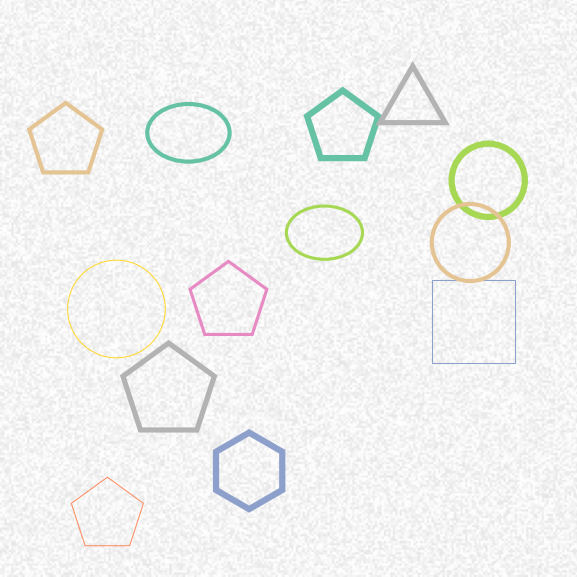[{"shape": "oval", "thickness": 2, "radius": 0.36, "center": [0.326, 0.769]}, {"shape": "pentagon", "thickness": 3, "radius": 0.32, "center": [0.593, 0.778]}, {"shape": "pentagon", "thickness": 0.5, "radius": 0.33, "center": [0.186, 0.107]}, {"shape": "hexagon", "thickness": 3, "radius": 0.33, "center": [0.431, 0.184]}, {"shape": "square", "thickness": 0.5, "radius": 0.36, "center": [0.82, 0.442]}, {"shape": "pentagon", "thickness": 1.5, "radius": 0.35, "center": [0.396, 0.477]}, {"shape": "oval", "thickness": 1.5, "radius": 0.33, "center": [0.562, 0.596]}, {"shape": "circle", "thickness": 3, "radius": 0.32, "center": [0.845, 0.687]}, {"shape": "circle", "thickness": 0.5, "radius": 0.42, "center": [0.202, 0.464]}, {"shape": "circle", "thickness": 2, "radius": 0.33, "center": [0.814, 0.579]}, {"shape": "pentagon", "thickness": 2, "radius": 0.33, "center": [0.114, 0.754]}, {"shape": "triangle", "thickness": 2.5, "radius": 0.33, "center": [0.715, 0.819]}, {"shape": "pentagon", "thickness": 2.5, "radius": 0.42, "center": [0.292, 0.322]}]